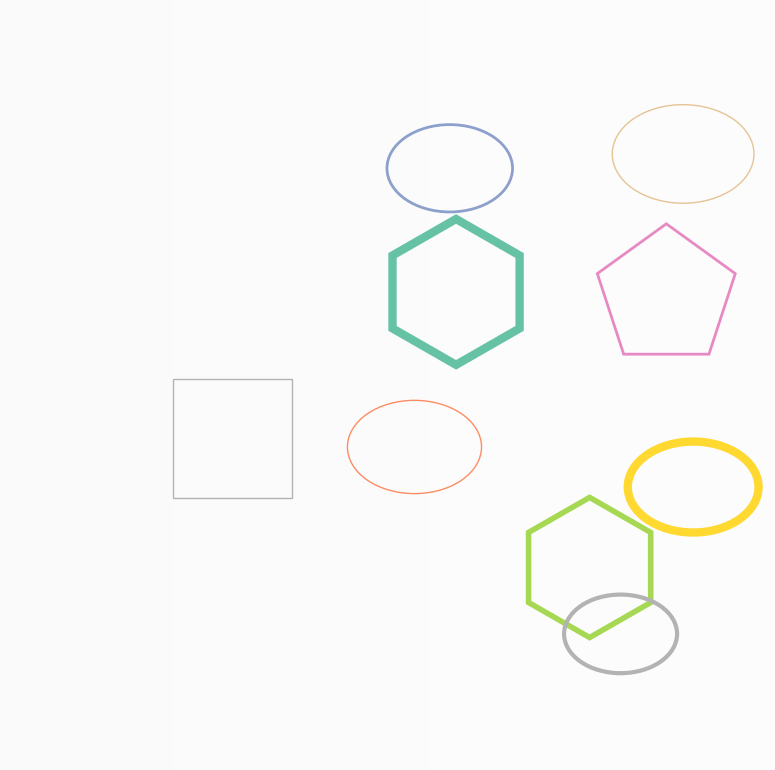[{"shape": "hexagon", "thickness": 3, "radius": 0.47, "center": [0.588, 0.621]}, {"shape": "oval", "thickness": 0.5, "radius": 0.43, "center": [0.535, 0.42]}, {"shape": "oval", "thickness": 1, "radius": 0.41, "center": [0.58, 0.781]}, {"shape": "pentagon", "thickness": 1, "radius": 0.47, "center": [0.86, 0.616]}, {"shape": "hexagon", "thickness": 2, "radius": 0.45, "center": [0.761, 0.263]}, {"shape": "oval", "thickness": 3, "radius": 0.42, "center": [0.894, 0.367]}, {"shape": "oval", "thickness": 0.5, "radius": 0.46, "center": [0.881, 0.8]}, {"shape": "square", "thickness": 0.5, "radius": 0.39, "center": [0.3, 0.431]}, {"shape": "oval", "thickness": 1.5, "radius": 0.36, "center": [0.801, 0.177]}]